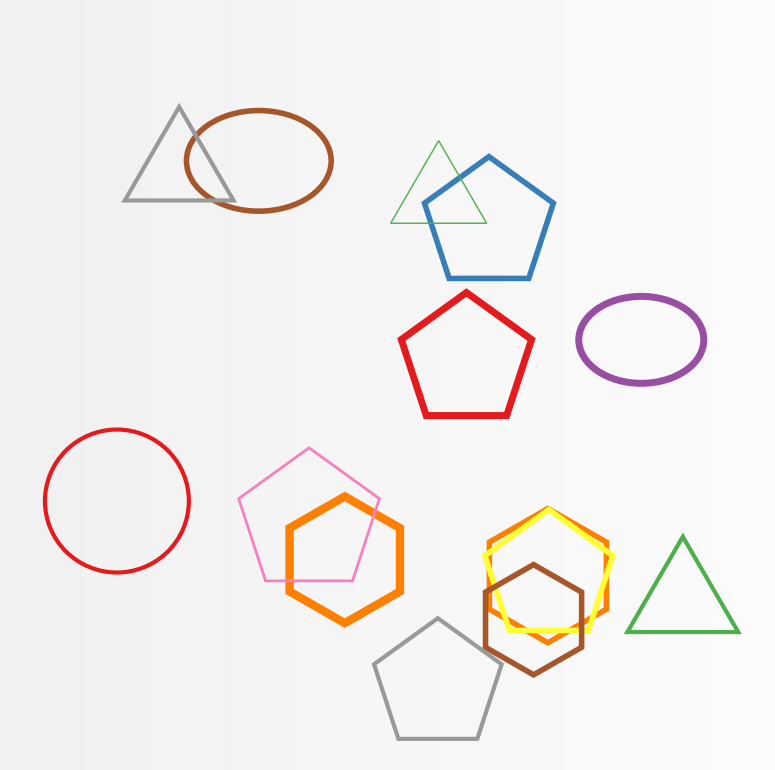[{"shape": "pentagon", "thickness": 2.5, "radius": 0.44, "center": [0.602, 0.532]}, {"shape": "circle", "thickness": 1.5, "radius": 0.46, "center": [0.151, 0.349]}, {"shape": "pentagon", "thickness": 2, "radius": 0.44, "center": [0.631, 0.709]}, {"shape": "triangle", "thickness": 0.5, "radius": 0.36, "center": [0.566, 0.746]}, {"shape": "triangle", "thickness": 1.5, "radius": 0.41, "center": [0.881, 0.22]}, {"shape": "oval", "thickness": 2.5, "radius": 0.4, "center": [0.827, 0.559]}, {"shape": "hexagon", "thickness": 3, "radius": 0.41, "center": [0.445, 0.273]}, {"shape": "hexagon", "thickness": 2, "radius": 0.44, "center": [0.707, 0.252]}, {"shape": "pentagon", "thickness": 2, "radius": 0.43, "center": [0.708, 0.251]}, {"shape": "hexagon", "thickness": 2, "radius": 0.36, "center": [0.688, 0.195]}, {"shape": "oval", "thickness": 2, "radius": 0.47, "center": [0.334, 0.791]}, {"shape": "pentagon", "thickness": 1, "radius": 0.48, "center": [0.399, 0.323]}, {"shape": "triangle", "thickness": 1.5, "radius": 0.41, "center": [0.231, 0.78]}, {"shape": "pentagon", "thickness": 1.5, "radius": 0.43, "center": [0.565, 0.111]}]